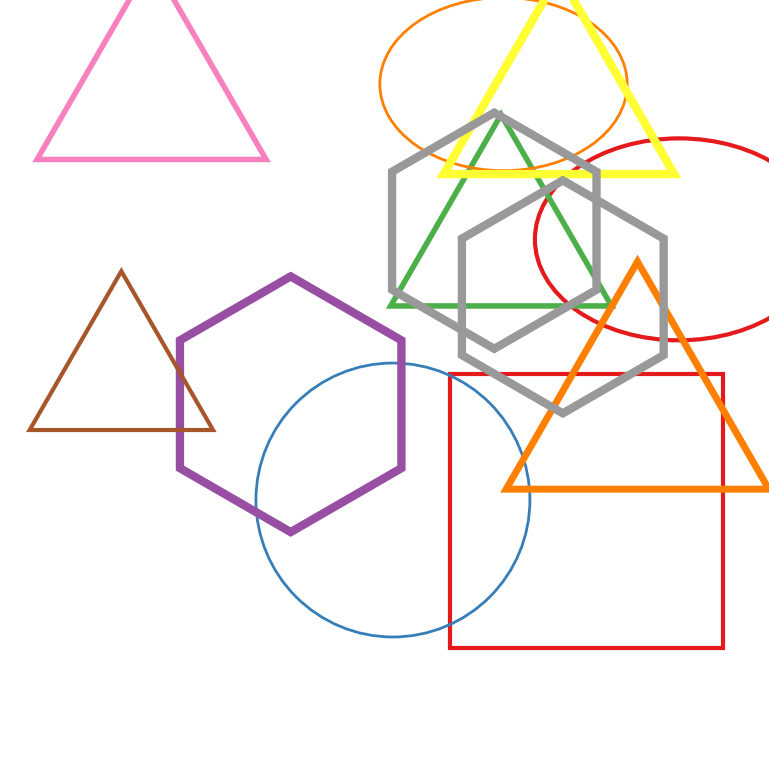[{"shape": "square", "thickness": 1.5, "radius": 0.89, "center": [0.762, 0.337]}, {"shape": "oval", "thickness": 1.5, "radius": 0.94, "center": [0.882, 0.689]}, {"shape": "circle", "thickness": 1, "radius": 0.89, "center": [0.51, 0.351]}, {"shape": "triangle", "thickness": 2, "radius": 0.83, "center": [0.651, 0.685]}, {"shape": "hexagon", "thickness": 3, "radius": 0.83, "center": [0.378, 0.475]}, {"shape": "oval", "thickness": 1, "radius": 0.8, "center": [0.654, 0.891]}, {"shape": "triangle", "thickness": 2.5, "radius": 0.98, "center": [0.828, 0.463]}, {"shape": "triangle", "thickness": 3, "radius": 0.86, "center": [0.726, 0.86]}, {"shape": "triangle", "thickness": 1.5, "radius": 0.69, "center": [0.158, 0.51]}, {"shape": "triangle", "thickness": 2, "radius": 0.86, "center": [0.197, 0.879]}, {"shape": "hexagon", "thickness": 3, "radius": 0.77, "center": [0.642, 0.7]}, {"shape": "hexagon", "thickness": 3, "radius": 0.76, "center": [0.731, 0.614]}]